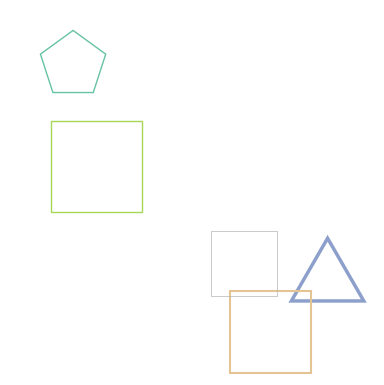[{"shape": "pentagon", "thickness": 1, "radius": 0.45, "center": [0.19, 0.832]}, {"shape": "triangle", "thickness": 2.5, "radius": 0.54, "center": [0.851, 0.273]}, {"shape": "square", "thickness": 1, "radius": 0.59, "center": [0.252, 0.568]}, {"shape": "square", "thickness": 1.5, "radius": 0.53, "center": [0.701, 0.138]}, {"shape": "square", "thickness": 0.5, "radius": 0.43, "center": [0.634, 0.316]}]